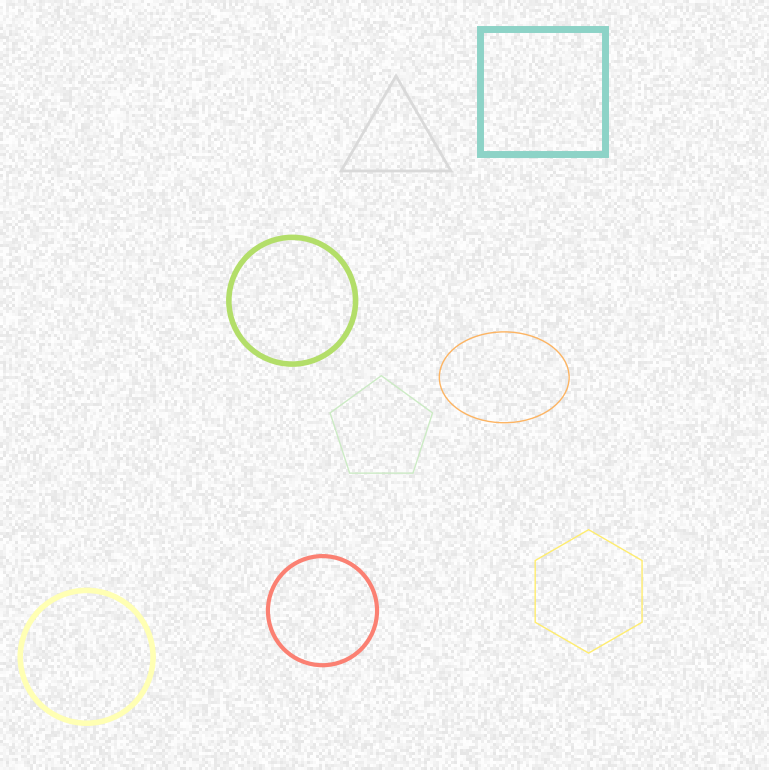[{"shape": "square", "thickness": 2.5, "radius": 0.41, "center": [0.705, 0.881]}, {"shape": "circle", "thickness": 2, "radius": 0.43, "center": [0.113, 0.147]}, {"shape": "circle", "thickness": 1.5, "radius": 0.35, "center": [0.419, 0.207]}, {"shape": "oval", "thickness": 0.5, "radius": 0.42, "center": [0.655, 0.51]}, {"shape": "circle", "thickness": 2, "radius": 0.41, "center": [0.379, 0.609]}, {"shape": "triangle", "thickness": 1, "radius": 0.41, "center": [0.514, 0.819]}, {"shape": "pentagon", "thickness": 0.5, "radius": 0.35, "center": [0.495, 0.442]}, {"shape": "hexagon", "thickness": 0.5, "radius": 0.4, "center": [0.764, 0.232]}]